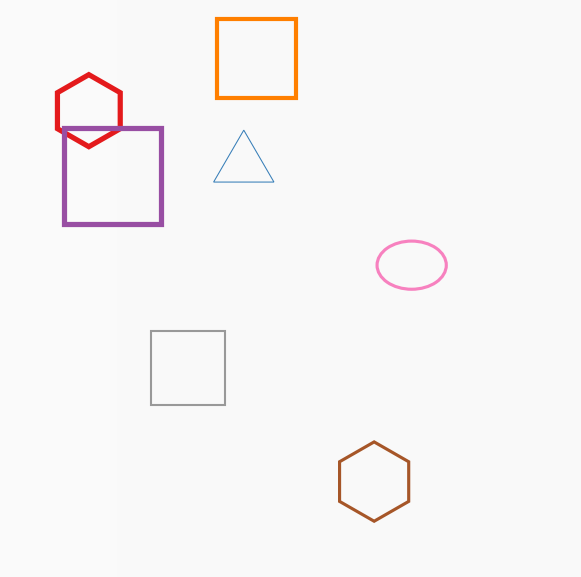[{"shape": "hexagon", "thickness": 2.5, "radius": 0.31, "center": [0.153, 0.807]}, {"shape": "triangle", "thickness": 0.5, "radius": 0.3, "center": [0.419, 0.714]}, {"shape": "square", "thickness": 2.5, "radius": 0.41, "center": [0.193, 0.695]}, {"shape": "square", "thickness": 2, "radius": 0.34, "center": [0.442, 0.898]}, {"shape": "hexagon", "thickness": 1.5, "radius": 0.34, "center": [0.644, 0.165]}, {"shape": "oval", "thickness": 1.5, "radius": 0.3, "center": [0.708, 0.54]}, {"shape": "square", "thickness": 1, "radius": 0.32, "center": [0.324, 0.362]}]